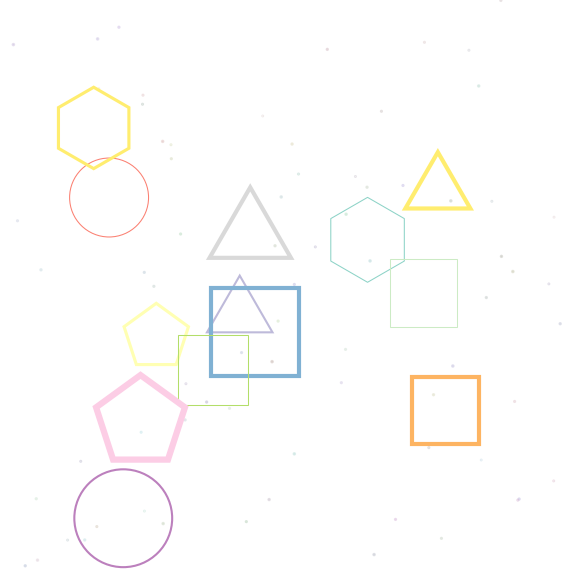[{"shape": "hexagon", "thickness": 0.5, "radius": 0.37, "center": [0.636, 0.584]}, {"shape": "pentagon", "thickness": 1.5, "radius": 0.29, "center": [0.271, 0.415]}, {"shape": "triangle", "thickness": 1, "radius": 0.33, "center": [0.415, 0.456]}, {"shape": "circle", "thickness": 0.5, "radius": 0.34, "center": [0.189, 0.657]}, {"shape": "square", "thickness": 2, "radius": 0.38, "center": [0.442, 0.424]}, {"shape": "square", "thickness": 2, "radius": 0.29, "center": [0.771, 0.288]}, {"shape": "square", "thickness": 0.5, "radius": 0.3, "center": [0.369, 0.358]}, {"shape": "pentagon", "thickness": 3, "radius": 0.4, "center": [0.243, 0.269]}, {"shape": "triangle", "thickness": 2, "radius": 0.41, "center": [0.433, 0.593]}, {"shape": "circle", "thickness": 1, "radius": 0.42, "center": [0.213, 0.102]}, {"shape": "square", "thickness": 0.5, "radius": 0.29, "center": [0.733, 0.492]}, {"shape": "hexagon", "thickness": 1.5, "radius": 0.35, "center": [0.162, 0.778]}, {"shape": "triangle", "thickness": 2, "radius": 0.33, "center": [0.758, 0.671]}]